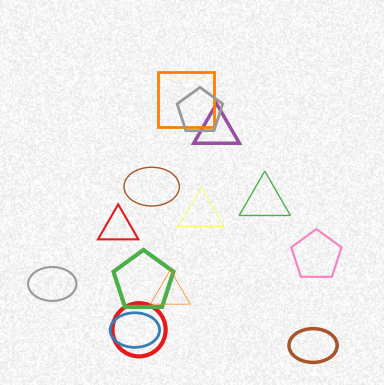[{"shape": "triangle", "thickness": 1.5, "radius": 0.3, "center": [0.307, 0.409]}, {"shape": "circle", "thickness": 3, "radius": 0.35, "center": [0.361, 0.143]}, {"shape": "oval", "thickness": 2, "radius": 0.32, "center": [0.35, 0.143]}, {"shape": "pentagon", "thickness": 3, "radius": 0.41, "center": [0.373, 0.269]}, {"shape": "triangle", "thickness": 1, "radius": 0.38, "center": [0.688, 0.479]}, {"shape": "triangle", "thickness": 2.5, "radius": 0.34, "center": [0.563, 0.662]}, {"shape": "triangle", "thickness": 0.5, "radius": 0.3, "center": [0.442, 0.24]}, {"shape": "square", "thickness": 2, "radius": 0.36, "center": [0.483, 0.742]}, {"shape": "triangle", "thickness": 0.5, "radius": 0.34, "center": [0.523, 0.445]}, {"shape": "oval", "thickness": 2.5, "radius": 0.31, "center": [0.813, 0.103]}, {"shape": "oval", "thickness": 1, "radius": 0.36, "center": [0.394, 0.515]}, {"shape": "pentagon", "thickness": 1.5, "radius": 0.34, "center": [0.822, 0.336]}, {"shape": "pentagon", "thickness": 2, "radius": 0.31, "center": [0.519, 0.711]}, {"shape": "oval", "thickness": 1.5, "radius": 0.31, "center": [0.136, 0.262]}]